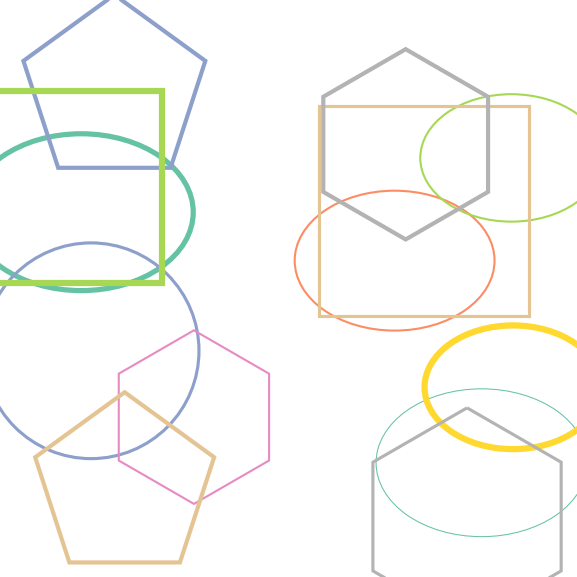[{"shape": "oval", "thickness": 2.5, "radius": 0.97, "center": [0.141, 0.632]}, {"shape": "oval", "thickness": 0.5, "radius": 0.91, "center": [0.834, 0.198]}, {"shape": "oval", "thickness": 1, "radius": 0.87, "center": [0.683, 0.548]}, {"shape": "circle", "thickness": 1.5, "radius": 0.93, "center": [0.158, 0.392]}, {"shape": "pentagon", "thickness": 2, "radius": 0.83, "center": [0.198, 0.843]}, {"shape": "hexagon", "thickness": 1, "radius": 0.75, "center": [0.336, 0.277]}, {"shape": "oval", "thickness": 1, "radius": 0.79, "center": [0.885, 0.726]}, {"shape": "square", "thickness": 3, "radius": 0.83, "center": [0.114, 0.675]}, {"shape": "oval", "thickness": 3, "radius": 0.77, "center": [0.888, 0.329]}, {"shape": "pentagon", "thickness": 2, "radius": 0.81, "center": [0.216, 0.157]}, {"shape": "square", "thickness": 1.5, "radius": 0.91, "center": [0.734, 0.634]}, {"shape": "hexagon", "thickness": 2, "radius": 0.82, "center": [0.702, 0.749]}, {"shape": "hexagon", "thickness": 1.5, "radius": 0.94, "center": [0.809, 0.105]}]